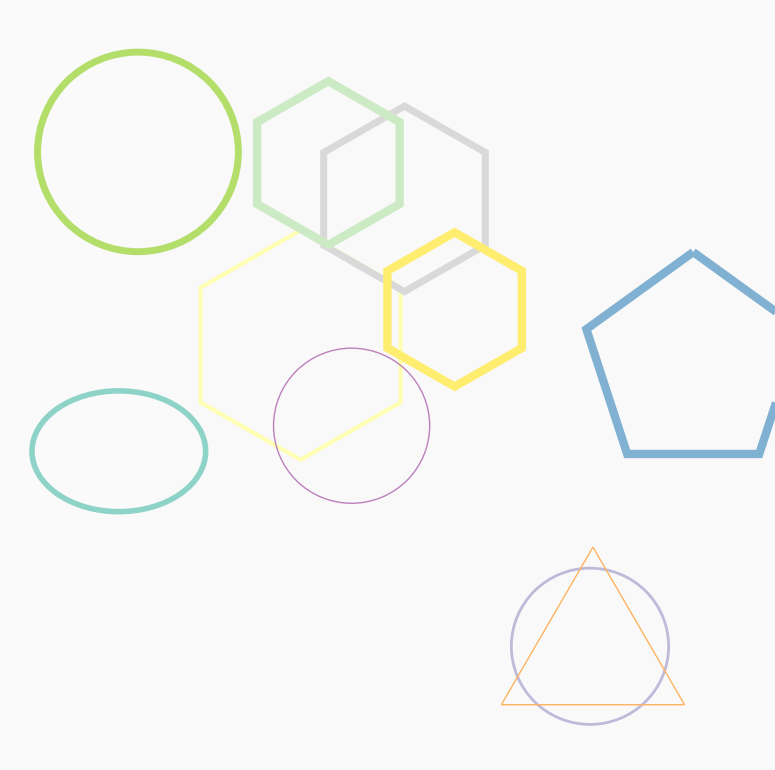[{"shape": "oval", "thickness": 2, "radius": 0.56, "center": [0.153, 0.414]}, {"shape": "hexagon", "thickness": 1.5, "radius": 0.75, "center": [0.388, 0.552]}, {"shape": "circle", "thickness": 1, "radius": 0.51, "center": [0.761, 0.161]}, {"shape": "pentagon", "thickness": 3, "radius": 0.72, "center": [0.894, 0.528]}, {"shape": "triangle", "thickness": 0.5, "radius": 0.68, "center": [0.765, 0.153]}, {"shape": "circle", "thickness": 2.5, "radius": 0.65, "center": [0.178, 0.803]}, {"shape": "hexagon", "thickness": 2.5, "radius": 0.6, "center": [0.522, 0.742]}, {"shape": "circle", "thickness": 0.5, "radius": 0.5, "center": [0.454, 0.447]}, {"shape": "hexagon", "thickness": 3, "radius": 0.53, "center": [0.424, 0.788]}, {"shape": "hexagon", "thickness": 3, "radius": 0.5, "center": [0.587, 0.598]}]